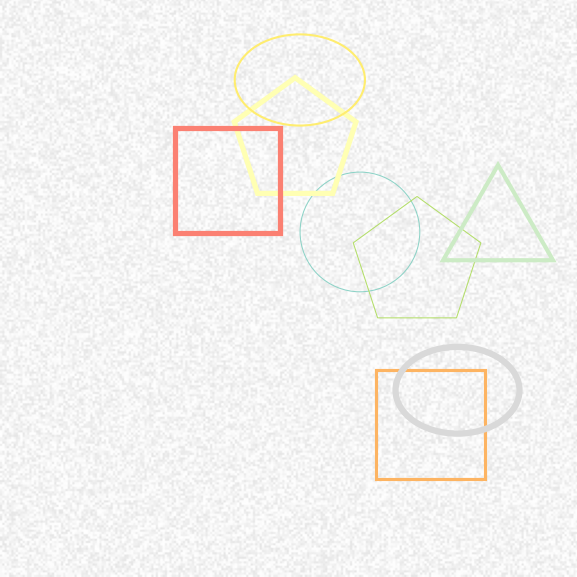[{"shape": "circle", "thickness": 0.5, "radius": 0.52, "center": [0.623, 0.597]}, {"shape": "pentagon", "thickness": 2.5, "radius": 0.55, "center": [0.511, 0.754]}, {"shape": "square", "thickness": 2.5, "radius": 0.45, "center": [0.394, 0.687]}, {"shape": "square", "thickness": 1.5, "radius": 0.47, "center": [0.745, 0.264]}, {"shape": "pentagon", "thickness": 0.5, "radius": 0.58, "center": [0.722, 0.543]}, {"shape": "oval", "thickness": 3, "radius": 0.54, "center": [0.792, 0.323]}, {"shape": "triangle", "thickness": 2, "radius": 0.55, "center": [0.862, 0.603]}, {"shape": "oval", "thickness": 1, "radius": 0.56, "center": [0.519, 0.861]}]